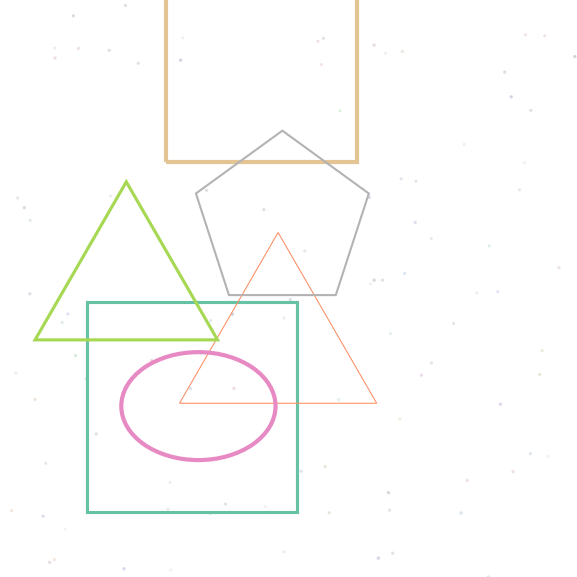[{"shape": "square", "thickness": 1.5, "radius": 0.91, "center": [0.333, 0.294]}, {"shape": "triangle", "thickness": 0.5, "radius": 0.99, "center": [0.482, 0.399]}, {"shape": "oval", "thickness": 2, "radius": 0.67, "center": [0.344, 0.296]}, {"shape": "triangle", "thickness": 1.5, "radius": 0.91, "center": [0.219, 0.502]}, {"shape": "square", "thickness": 2, "radius": 0.83, "center": [0.453, 0.885]}, {"shape": "pentagon", "thickness": 1, "radius": 0.79, "center": [0.489, 0.615]}]